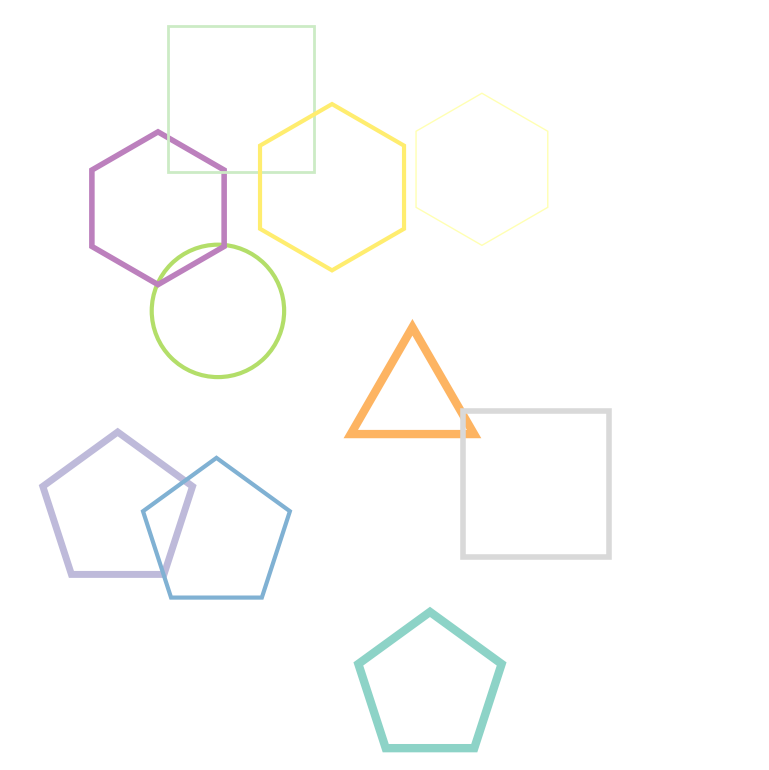[{"shape": "pentagon", "thickness": 3, "radius": 0.49, "center": [0.558, 0.108]}, {"shape": "hexagon", "thickness": 0.5, "radius": 0.49, "center": [0.626, 0.78]}, {"shape": "pentagon", "thickness": 2.5, "radius": 0.51, "center": [0.153, 0.337]}, {"shape": "pentagon", "thickness": 1.5, "radius": 0.5, "center": [0.281, 0.305]}, {"shape": "triangle", "thickness": 3, "radius": 0.46, "center": [0.536, 0.483]}, {"shape": "circle", "thickness": 1.5, "radius": 0.43, "center": [0.283, 0.596]}, {"shape": "square", "thickness": 2, "radius": 0.47, "center": [0.697, 0.371]}, {"shape": "hexagon", "thickness": 2, "radius": 0.5, "center": [0.205, 0.73]}, {"shape": "square", "thickness": 1, "radius": 0.47, "center": [0.313, 0.871]}, {"shape": "hexagon", "thickness": 1.5, "radius": 0.54, "center": [0.431, 0.757]}]